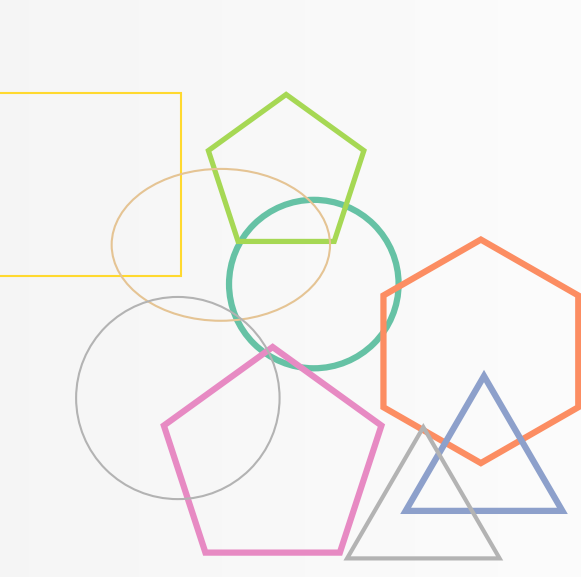[{"shape": "circle", "thickness": 3, "radius": 0.73, "center": [0.54, 0.507]}, {"shape": "hexagon", "thickness": 3, "radius": 0.97, "center": [0.827, 0.391]}, {"shape": "triangle", "thickness": 3, "radius": 0.78, "center": [0.833, 0.192]}, {"shape": "pentagon", "thickness": 3, "radius": 0.98, "center": [0.469, 0.201]}, {"shape": "pentagon", "thickness": 2.5, "radius": 0.7, "center": [0.492, 0.695]}, {"shape": "square", "thickness": 1, "radius": 0.79, "center": [0.153, 0.68]}, {"shape": "oval", "thickness": 1, "radius": 0.94, "center": [0.38, 0.575]}, {"shape": "circle", "thickness": 1, "radius": 0.88, "center": [0.306, 0.31]}, {"shape": "triangle", "thickness": 2, "radius": 0.76, "center": [0.728, 0.108]}]